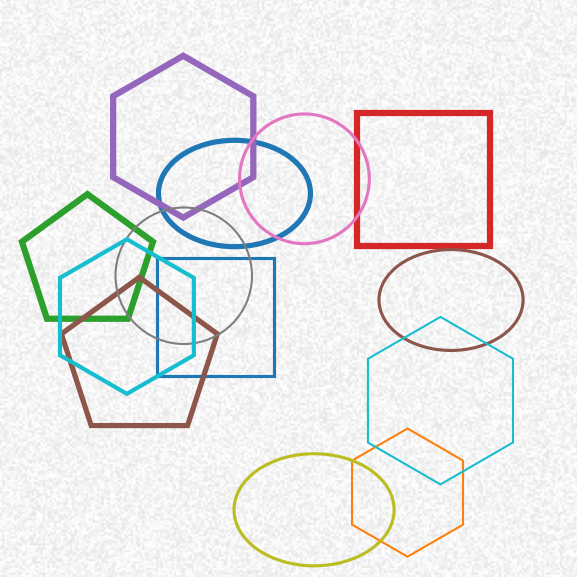[{"shape": "square", "thickness": 1.5, "radius": 0.51, "center": [0.373, 0.451]}, {"shape": "oval", "thickness": 2.5, "radius": 0.66, "center": [0.406, 0.664]}, {"shape": "hexagon", "thickness": 1, "radius": 0.55, "center": [0.706, 0.146]}, {"shape": "pentagon", "thickness": 3, "radius": 0.6, "center": [0.151, 0.544]}, {"shape": "square", "thickness": 3, "radius": 0.58, "center": [0.733, 0.688]}, {"shape": "hexagon", "thickness": 3, "radius": 0.7, "center": [0.317, 0.762]}, {"shape": "pentagon", "thickness": 2.5, "radius": 0.71, "center": [0.241, 0.377]}, {"shape": "oval", "thickness": 1.5, "radius": 0.62, "center": [0.781, 0.48]}, {"shape": "circle", "thickness": 1.5, "radius": 0.56, "center": [0.527, 0.69]}, {"shape": "circle", "thickness": 1, "radius": 0.59, "center": [0.318, 0.522]}, {"shape": "oval", "thickness": 1.5, "radius": 0.69, "center": [0.544, 0.116]}, {"shape": "hexagon", "thickness": 2, "radius": 0.67, "center": [0.22, 0.451]}, {"shape": "hexagon", "thickness": 1, "radius": 0.72, "center": [0.763, 0.305]}]